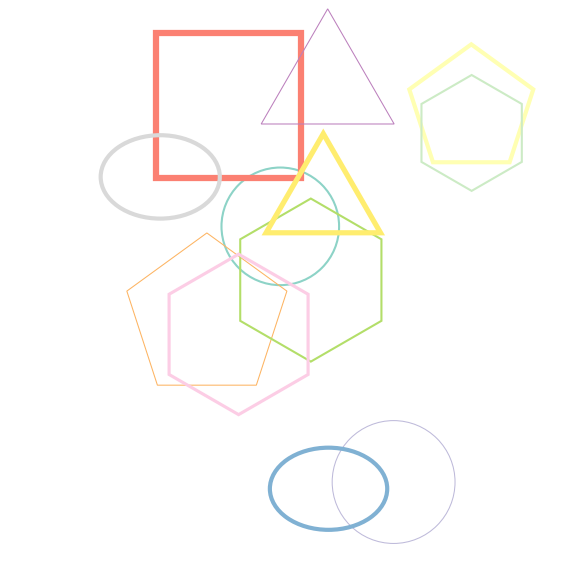[{"shape": "circle", "thickness": 1, "radius": 0.51, "center": [0.485, 0.607]}, {"shape": "pentagon", "thickness": 2, "radius": 0.56, "center": [0.816, 0.809]}, {"shape": "circle", "thickness": 0.5, "radius": 0.53, "center": [0.682, 0.164]}, {"shape": "square", "thickness": 3, "radius": 0.63, "center": [0.396, 0.816]}, {"shape": "oval", "thickness": 2, "radius": 0.51, "center": [0.569, 0.153]}, {"shape": "pentagon", "thickness": 0.5, "radius": 0.73, "center": [0.358, 0.45]}, {"shape": "hexagon", "thickness": 1, "radius": 0.71, "center": [0.538, 0.514]}, {"shape": "hexagon", "thickness": 1.5, "radius": 0.69, "center": [0.413, 0.42]}, {"shape": "oval", "thickness": 2, "radius": 0.52, "center": [0.277, 0.693]}, {"shape": "triangle", "thickness": 0.5, "radius": 0.66, "center": [0.567, 0.851]}, {"shape": "hexagon", "thickness": 1, "radius": 0.5, "center": [0.817, 0.769]}, {"shape": "triangle", "thickness": 2.5, "radius": 0.57, "center": [0.56, 0.653]}]